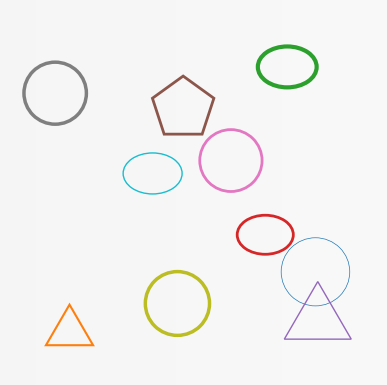[{"shape": "circle", "thickness": 0.5, "radius": 0.44, "center": [0.814, 0.294]}, {"shape": "triangle", "thickness": 1.5, "radius": 0.35, "center": [0.179, 0.138]}, {"shape": "oval", "thickness": 3, "radius": 0.38, "center": [0.741, 0.826]}, {"shape": "oval", "thickness": 2, "radius": 0.36, "center": [0.685, 0.39]}, {"shape": "triangle", "thickness": 1, "radius": 0.5, "center": [0.82, 0.169]}, {"shape": "pentagon", "thickness": 2, "radius": 0.42, "center": [0.473, 0.719]}, {"shape": "circle", "thickness": 2, "radius": 0.4, "center": [0.596, 0.583]}, {"shape": "circle", "thickness": 2.5, "radius": 0.4, "center": [0.142, 0.758]}, {"shape": "circle", "thickness": 2.5, "radius": 0.41, "center": [0.458, 0.212]}, {"shape": "oval", "thickness": 1, "radius": 0.38, "center": [0.394, 0.549]}]